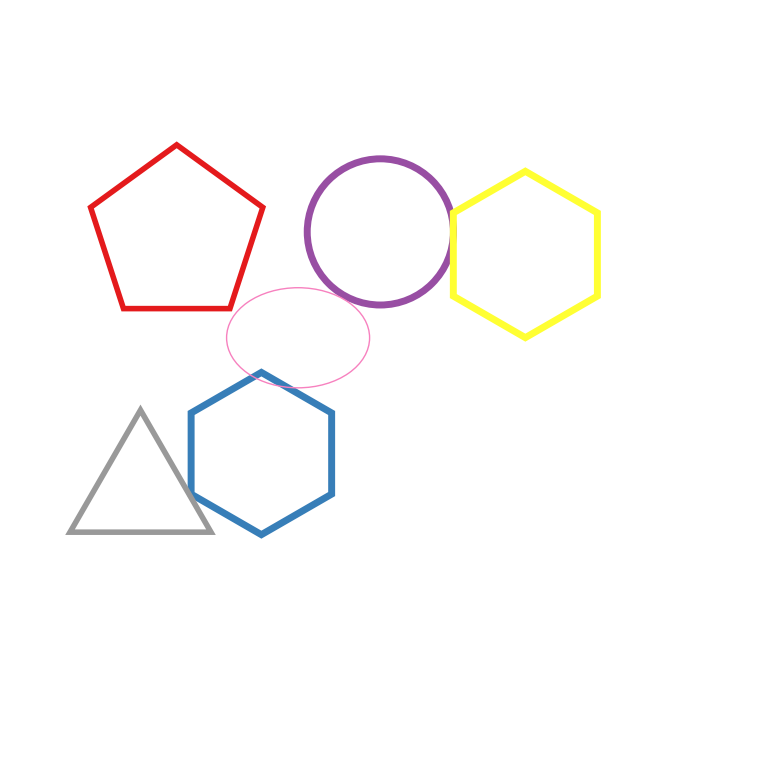[{"shape": "pentagon", "thickness": 2, "radius": 0.59, "center": [0.229, 0.694]}, {"shape": "hexagon", "thickness": 2.5, "radius": 0.53, "center": [0.339, 0.411]}, {"shape": "circle", "thickness": 2.5, "radius": 0.47, "center": [0.494, 0.699]}, {"shape": "hexagon", "thickness": 2.5, "radius": 0.54, "center": [0.682, 0.67]}, {"shape": "oval", "thickness": 0.5, "radius": 0.46, "center": [0.387, 0.561]}, {"shape": "triangle", "thickness": 2, "radius": 0.53, "center": [0.182, 0.362]}]